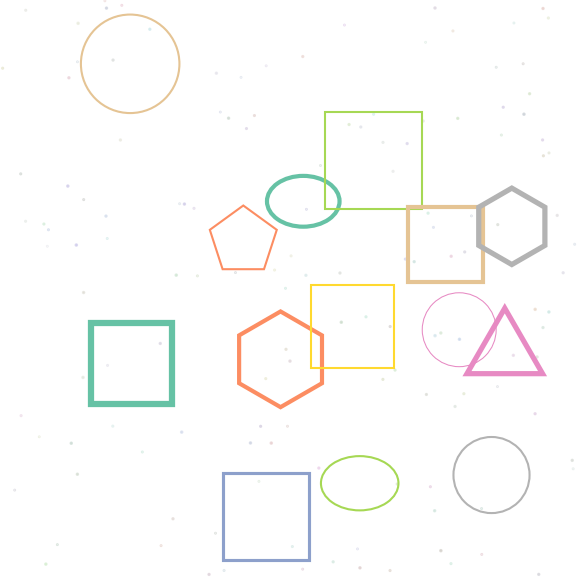[{"shape": "oval", "thickness": 2, "radius": 0.31, "center": [0.525, 0.651]}, {"shape": "square", "thickness": 3, "radius": 0.35, "center": [0.228, 0.37]}, {"shape": "pentagon", "thickness": 1, "radius": 0.3, "center": [0.421, 0.582]}, {"shape": "hexagon", "thickness": 2, "radius": 0.41, "center": [0.486, 0.377]}, {"shape": "square", "thickness": 1.5, "radius": 0.37, "center": [0.461, 0.105]}, {"shape": "circle", "thickness": 0.5, "radius": 0.32, "center": [0.795, 0.428]}, {"shape": "triangle", "thickness": 2.5, "radius": 0.38, "center": [0.874, 0.39]}, {"shape": "oval", "thickness": 1, "radius": 0.34, "center": [0.623, 0.162]}, {"shape": "square", "thickness": 1, "radius": 0.42, "center": [0.647, 0.722]}, {"shape": "square", "thickness": 1, "radius": 0.36, "center": [0.611, 0.434]}, {"shape": "square", "thickness": 2, "radius": 0.32, "center": [0.772, 0.576]}, {"shape": "circle", "thickness": 1, "radius": 0.43, "center": [0.225, 0.889]}, {"shape": "circle", "thickness": 1, "radius": 0.33, "center": [0.851, 0.177]}, {"shape": "hexagon", "thickness": 2.5, "radius": 0.33, "center": [0.886, 0.607]}]